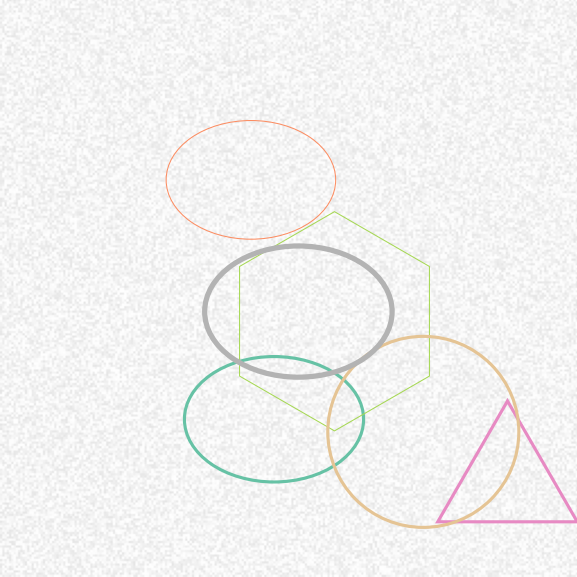[{"shape": "oval", "thickness": 1.5, "radius": 0.78, "center": [0.474, 0.273]}, {"shape": "oval", "thickness": 0.5, "radius": 0.73, "center": [0.434, 0.688]}, {"shape": "triangle", "thickness": 1.5, "radius": 0.7, "center": [0.879, 0.165]}, {"shape": "hexagon", "thickness": 0.5, "radius": 0.95, "center": [0.579, 0.443]}, {"shape": "circle", "thickness": 1.5, "radius": 0.83, "center": [0.733, 0.251]}, {"shape": "oval", "thickness": 2.5, "radius": 0.81, "center": [0.517, 0.46]}]